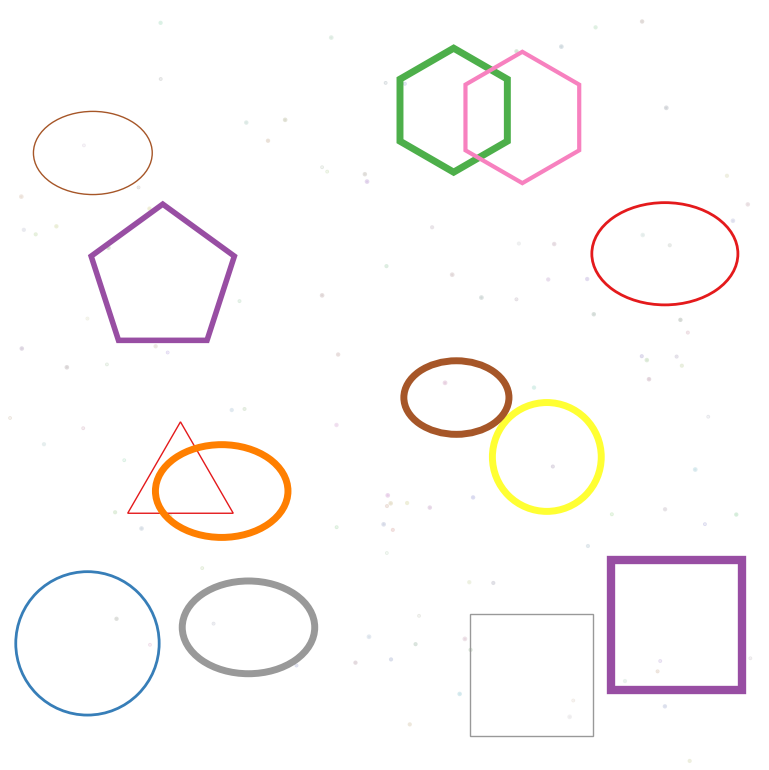[{"shape": "triangle", "thickness": 0.5, "radius": 0.4, "center": [0.234, 0.373]}, {"shape": "oval", "thickness": 1, "radius": 0.47, "center": [0.863, 0.67]}, {"shape": "circle", "thickness": 1, "radius": 0.47, "center": [0.114, 0.164]}, {"shape": "hexagon", "thickness": 2.5, "radius": 0.4, "center": [0.589, 0.857]}, {"shape": "pentagon", "thickness": 2, "radius": 0.49, "center": [0.211, 0.637]}, {"shape": "square", "thickness": 3, "radius": 0.42, "center": [0.878, 0.188]}, {"shape": "oval", "thickness": 2.5, "radius": 0.43, "center": [0.288, 0.362]}, {"shape": "circle", "thickness": 2.5, "radius": 0.35, "center": [0.71, 0.407]}, {"shape": "oval", "thickness": 0.5, "radius": 0.39, "center": [0.121, 0.801]}, {"shape": "oval", "thickness": 2.5, "radius": 0.34, "center": [0.593, 0.484]}, {"shape": "hexagon", "thickness": 1.5, "radius": 0.43, "center": [0.678, 0.847]}, {"shape": "square", "thickness": 0.5, "radius": 0.4, "center": [0.69, 0.123]}, {"shape": "oval", "thickness": 2.5, "radius": 0.43, "center": [0.323, 0.185]}]